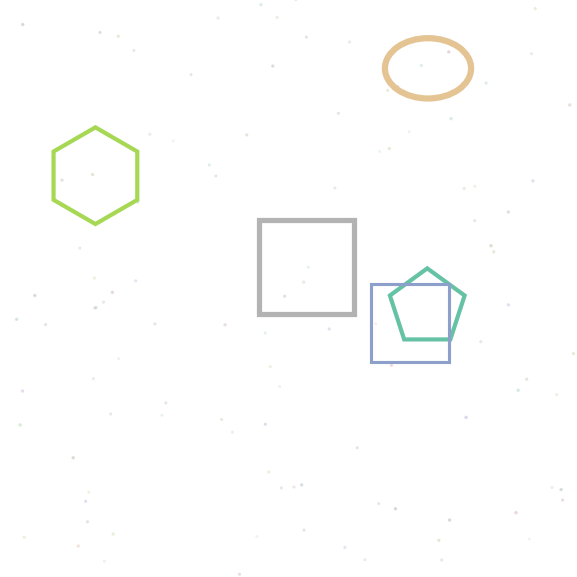[{"shape": "pentagon", "thickness": 2, "radius": 0.34, "center": [0.74, 0.466]}, {"shape": "square", "thickness": 1.5, "radius": 0.34, "center": [0.71, 0.439]}, {"shape": "hexagon", "thickness": 2, "radius": 0.42, "center": [0.165, 0.695]}, {"shape": "oval", "thickness": 3, "radius": 0.37, "center": [0.741, 0.881]}, {"shape": "square", "thickness": 2.5, "radius": 0.41, "center": [0.531, 0.537]}]